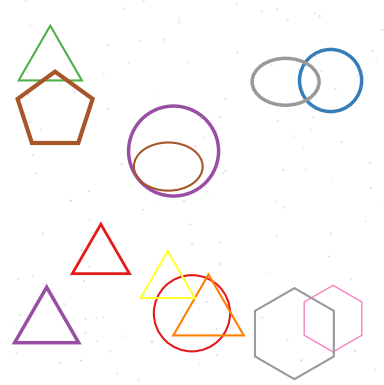[{"shape": "circle", "thickness": 1.5, "radius": 0.49, "center": [0.499, 0.186]}, {"shape": "triangle", "thickness": 2, "radius": 0.43, "center": [0.262, 0.332]}, {"shape": "circle", "thickness": 2.5, "radius": 0.4, "center": [0.859, 0.791]}, {"shape": "triangle", "thickness": 1.5, "radius": 0.47, "center": [0.131, 0.838]}, {"shape": "triangle", "thickness": 2.5, "radius": 0.48, "center": [0.121, 0.158]}, {"shape": "circle", "thickness": 2.5, "radius": 0.58, "center": [0.451, 0.608]}, {"shape": "triangle", "thickness": 1.5, "radius": 0.53, "center": [0.542, 0.182]}, {"shape": "triangle", "thickness": 1.5, "radius": 0.41, "center": [0.436, 0.266]}, {"shape": "oval", "thickness": 1.5, "radius": 0.45, "center": [0.437, 0.567]}, {"shape": "pentagon", "thickness": 3, "radius": 0.51, "center": [0.143, 0.711]}, {"shape": "hexagon", "thickness": 1, "radius": 0.43, "center": [0.865, 0.172]}, {"shape": "oval", "thickness": 2.5, "radius": 0.43, "center": [0.742, 0.788]}, {"shape": "hexagon", "thickness": 1.5, "radius": 0.59, "center": [0.765, 0.133]}]